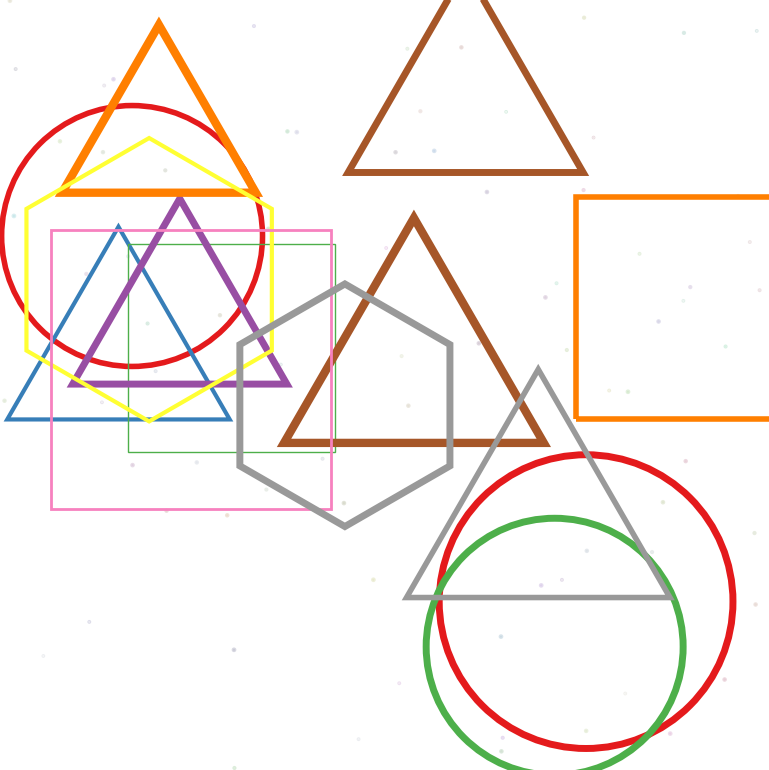[{"shape": "circle", "thickness": 2.5, "radius": 0.95, "center": [0.761, 0.219]}, {"shape": "circle", "thickness": 2, "radius": 0.85, "center": [0.172, 0.694]}, {"shape": "triangle", "thickness": 1.5, "radius": 0.83, "center": [0.154, 0.539]}, {"shape": "circle", "thickness": 2.5, "radius": 0.83, "center": [0.72, 0.16]}, {"shape": "square", "thickness": 0.5, "radius": 0.67, "center": [0.3, 0.548]}, {"shape": "triangle", "thickness": 2.5, "radius": 0.8, "center": [0.233, 0.581]}, {"shape": "triangle", "thickness": 3, "radius": 0.73, "center": [0.206, 0.822]}, {"shape": "square", "thickness": 2, "radius": 0.72, "center": [0.892, 0.6]}, {"shape": "hexagon", "thickness": 1.5, "radius": 0.92, "center": [0.194, 0.637]}, {"shape": "triangle", "thickness": 2.5, "radius": 0.88, "center": [0.605, 0.864]}, {"shape": "triangle", "thickness": 3, "radius": 0.97, "center": [0.538, 0.522]}, {"shape": "square", "thickness": 1, "radius": 0.91, "center": [0.248, 0.52]}, {"shape": "triangle", "thickness": 2, "radius": 0.99, "center": [0.699, 0.323]}, {"shape": "hexagon", "thickness": 2.5, "radius": 0.79, "center": [0.448, 0.474]}]